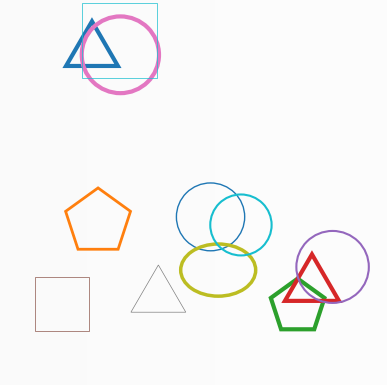[{"shape": "triangle", "thickness": 3, "radius": 0.39, "center": [0.237, 0.867]}, {"shape": "circle", "thickness": 1, "radius": 0.44, "center": [0.543, 0.437]}, {"shape": "pentagon", "thickness": 2, "radius": 0.44, "center": [0.253, 0.424]}, {"shape": "pentagon", "thickness": 3, "radius": 0.36, "center": [0.768, 0.204]}, {"shape": "triangle", "thickness": 3, "radius": 0.4, "center": [0.805, 0.259]}, {"shape": "circle", "thickness": 1.5, "radius": 0.47, "center": [0.858, 0.307]}, {"shape": "square", "thickness": 0.5, "radius": 0.35, "center": [0.16, 0.209]}, {"shape": "circle", "thickness": 3, "radius": 0.5, "center": [0.311, 0.858]}, {"shape": "triangle", "thickness": 0.5, "radius": 0.41, "center": [0.409, 0.23]}, {"shape": "oval", "thickness": 2.5, "radius": 0.48, "center": [0.563, 0.298]}, {"shape": "circle", "thickness": 1.5, "radius": 0.4, "center": [0.622, 0.416]}, {"shape": "square", "thickness": 0.5, "radius": 0.49, "center": [0.309, 0.895]}]